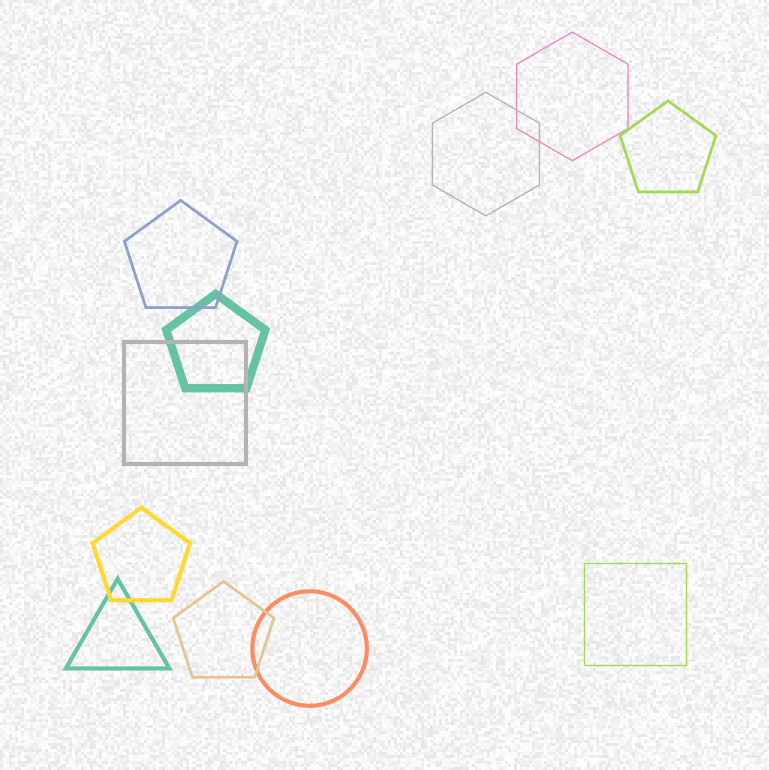[{"shape": "triangle", "thickness": 1.5, "radius": 0.39, "center": [0.153, 0.171]}, {"shape": "pentagon", "thickness": 3, "radius": 0.34, "center": [0.28, 0.551]}, {"shape": "circle", "thickness": 1.5, "radius": 0.37, "center": [0.402, 0.158]}, {"shape": "pentagon", "thickness": 1, "radius": 0.38, "center": [0.235, 0.663]}, {"shape": "hexagon", "thickness": 0.5, "radius": 0.42, "center": [0.743, 0.875]}, {"shape": "pentagon", "thickness": 1, "radius": 0.33, "center": [0.868, 0.804]}, {"shape": "square", "thickness": 0.5, "radius": 0.33, "center": [0.824, 0.203]}, {"shape": "pentagon", "thickness": 1.5, "radius": 0.33, "center": [0.184, 0.274]}, {"shape": "pentagon", "thickness": 1, "radius": 0.34, "center": [0.29, 0.176]}, {"shape": "hexagon", "thickness": 0.5, "radius": 0.4, "center": [0.631, 0.8]}, {"shape": "square", "thickness": 1.5, "radius": 0.4, "center": [0.24, 0.477]}]